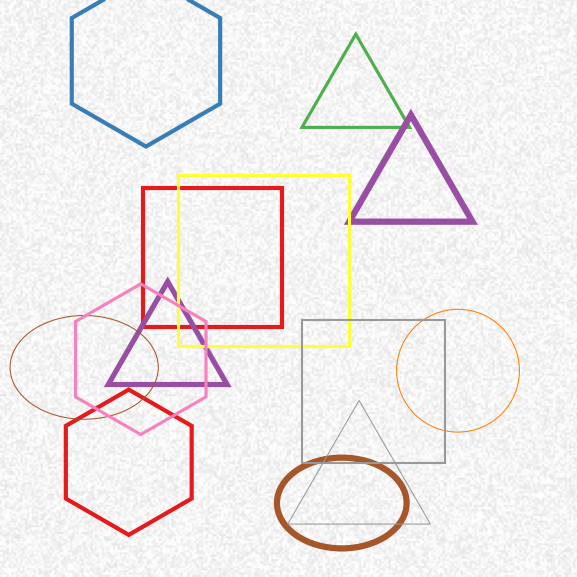[{"shape": "square", "thickness": 2, "radius": 0.6, "center": [0.368, 0.554]}, {"shape": "hexagon", "thickness": 2, "radius": 0.63, "center": [0.223, 0.199]}, {"shape": "hexagon", "thickness": 2, "radius": 0.74, "center": [0.253, 0.894]}, {"shape": "triangle", "thickness": 1.5, "radius": 0.54, "center": [0.616, 0.832]}, {"shape": "triangle", "thickness": 3, "radius": 0.62, "center": [0.712, 0.677]}, {"shape": "triangle", "thickness": 2.5, "radius": 0.59, "center": [0.29, 0.393]}, {"shape": "circle", "thickness": 0.5, "radius": 0.53, "center": [0.793, 0.357]}, {"shape": "square", "thickness": 1.5, "radius": 0.74, "center": [0.456, 0.548]}, {"shape": "oval", "thickness": 3, "radius": 0.56, "center": [0.592, 0.128]}, {"shape": "oval", "thickness": 0.5, "radius": 0.64, "center": [0.146, 0.363]}, {"shape": "hexagon", "thickness": 1.5, "radius": 0.65, "center": [0.244, 0.377]}, {"shape": "square", "thickness": 1, "radius": 0.62, "center": [0.646, 0.321]}, {"shape": "triangle", "thickness": 0.5, "radius": 0.71, "center": [0.622, 0.163]}]